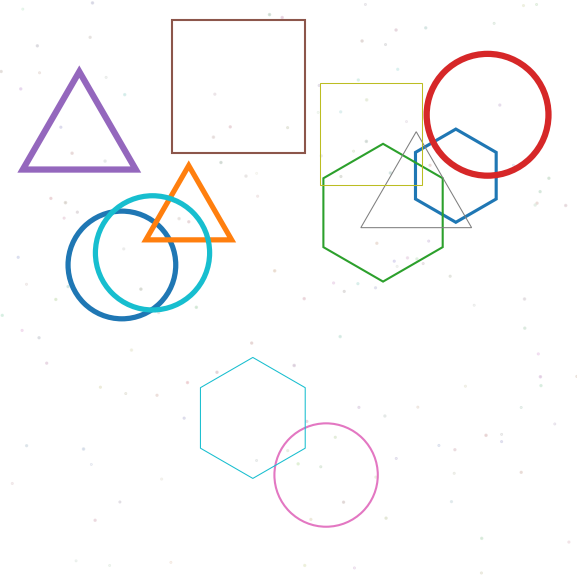[{"shape": "circle", "thickness": 2.5, "radius": 0.47, "center": [0.211, 0.54]}, {"shape": "hexagon", "thickness": 1.5, "radius": 0.4, "center": [0.789, 0.695]}, {"shape": "triangle", "thickness": 2.5, "radius": 0.43, "center": [0.327, 0.627]}, {"shape": "hexagon", "thickness": 1, "radius": 0.6, "center": [0.663, 0.631]}, {"shape": "circle", "thickness": 3, "radius": 0.53, "center": [0.844, 0.8]}, {"shape": "triangle", "thickness": 3, "radius": 0.56, "center": [0.137, 0.762]}, {"shape": "square", "thickness": 1, "radius": 0.57, "center": [0.413, 0.849]}, {"shape": "circle", "thickness": 1, "radius": 0.45, "center": [0.565, 0.177]}, {"shape": "triangle", "thickness": 0.5, "radius": 0.55, "center": [0.721, 0.66]}, {"shape": "square", "thickness": 0.5, "radius": 0.44, "center": [0.642, 0.767]}, {"shape": "circle", "thickness": 2.5, "radius": 0.49, "center": [0.264, 0.561]}, {"shape": "hexagon", "thickness": 0.5, "radius": 0.52, "center": [0.438, 0.275]}]